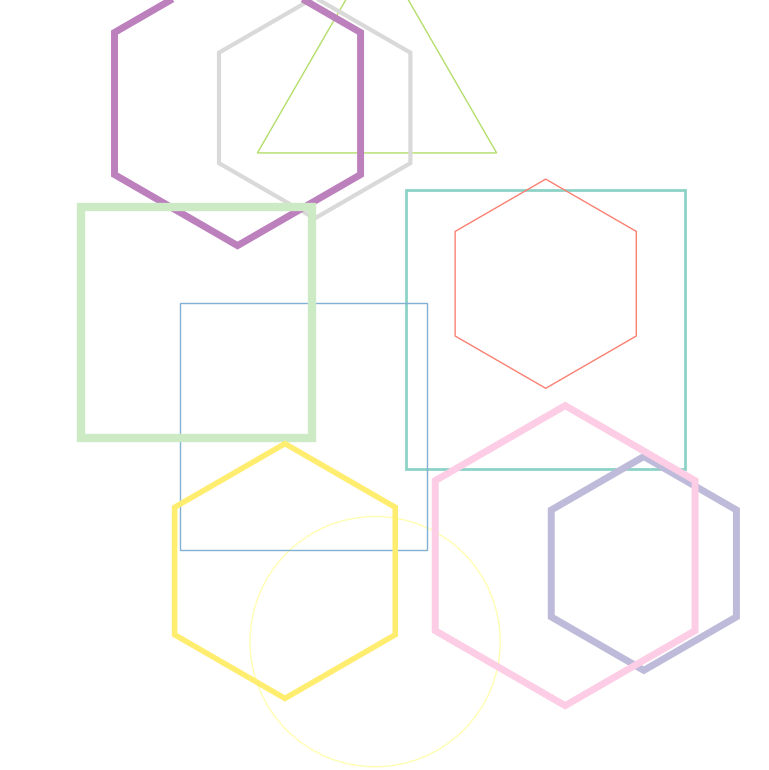[{"shape": "square", "thickness": 1, "radius": 0.9, "center": [0.709, 0.572]}, {"shape": "circle", "thickness": 0.5, "radius": 0.81, "center": [0.487, 0.167]}, {"shape": "hexagon", "thickness": 2.5, "radius": 0.69, "center": [0.836, 0.268]}, {"shape": "hexagon", "thickness": 0.5, "radius": 0.68, "center": [0.709, 0.632]}, {"shape": "square", "thickness": 0.5, "radius": 0.8, "center": [0.394, 0.446]}, {"shape": "triangle", "thickness": 0.5, "radius": 0.9, "center": [0.49, 0.891]}, {"shape": "hexagon", "thickness": 2.5, "radius": 0.97, "center": [0.734, 0.278]}, {"shape": "hexagon", "thickness": 1.5, "radius": 0.72, "center": [0.409, 0.86]}, {"shape": "hexagon", "thickness": 2.5, "radius": 0.92, "center": [0.308, 0.866]}, {"shape": "square", "thickness": 3, "radius": 0.75, "center": [0.255, 0.581]}, {"shape": "hexagon", "thickness": 2, "radius": 0.83, "center": [0.37, 0.258]}]